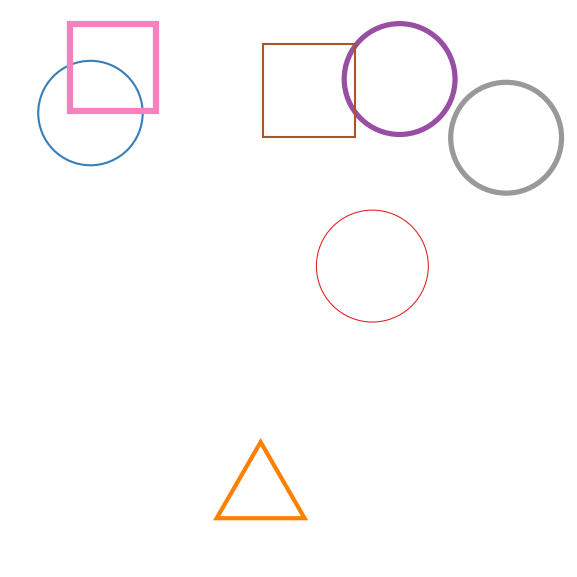[{"shape": "circle", "thickness": 0.5, "radius": 0.48, "center": [0.645, 0.538]}, {"shape": "circle", "thickness": 1, "radius": 0.45, "center": [0.157, 0.803]}, {"shape": "circle", "thickness": 2.5, "radius": 0.48, "center": [0.692, 0.862]}, {"shape": "triangle", "thickness": 2, "radius": 0.44, "center": [0.451, 0.146]}, {"shape": "square", "thickness": 1, "radius": 0.4, "center": [0.535, 0.842]}, {"shape": "square", "thickness": 3, "radius": 0.38, "center": [0.196, 0.883]}, {"shape": "circle", "thickness": 2.5, "radius": 0.48, "center": [0.876, 0.761]}]